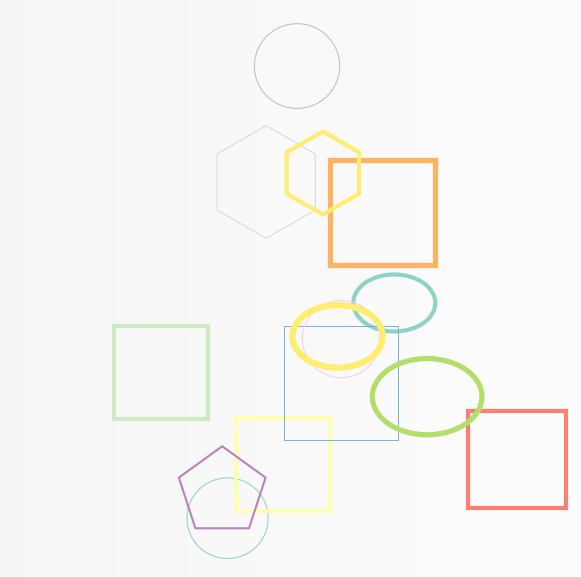[{"shape": "circle", "thickness": 0.5, "radius": 0.35, "center": [0.392, 0.102]}, {"shape": "oval", "thickness": 2, "radius": 0.35, "center": [0.678, 0.474]}, {"shape": "square", "thickness": 2, "radius": 0.4, "center": [0.487, 0.194]}, {"shape": "circle", "thickness": 0.5, "radius": 0.37, "center": [0.511, 0.885]}, {"shape": "square", "thickness": 2, "radius": 0.42, "center": [0.89, 0.203]}, {"shape": "square", "thickness": 0.5, "radius": 0.49, "center": [0.586, 0.336]}, {"shape": "square", "thickness": 2.5, "radius": 0.45, "center": [0.658, 0.631]}, {"shape": "oval", "thickness": 2.5, "radius": 0.47, "center": [0.735, 0.312]}, {"shape": "circle", "thickness": 0.5, "radius": 0.33, "center": [0.587, 0.412]}, {"shape": "hexagon", "thickness": 0.5, "radius": 0.49, "center": [0.458, 0.684]}, {"shape": "pentagon", "thickness": 1, "radius": 0.39, "center": [0.382, 0.148]}, {"shape": "square", "thickness": 2, "radius": 0.4, "center": [0.277, 0.354]}, {"shape": "hexagon", "thickness": 2, "radius": 0.36, "center": [0.556, 0.7]}, {"shape": "oval", "thickness": 3, "radius": 0.39, "center": [0.581, 0.417]}]